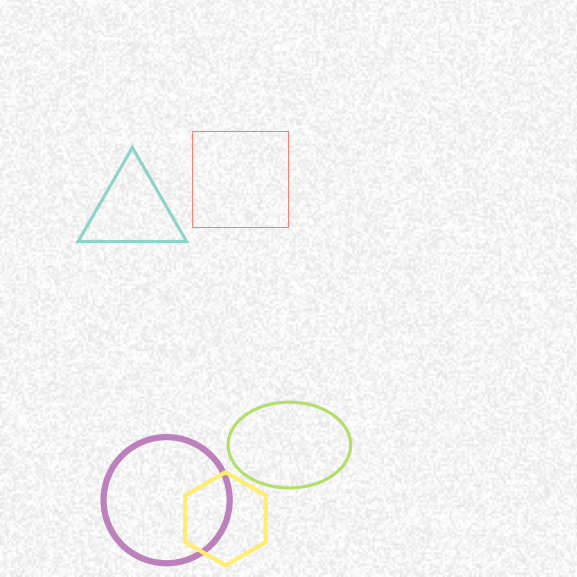[{"shape": "triangle", "thickness": 1.5, "radius": 0.54, "center": [0.229, 0.635]}, {"shape": "square", "thickness": 0.5, "radius": 0.42, "center": [0.415, 0.69]}, {"shape": "oval", "thickness": 1.5, "radius": 0.53, "center": [0.501, 0.229]}, {"shape": "circle", "thickness": 3, "radius": 0.55, "center": [0.288, 0.133]}, {"shape": "hexagon", "thickness": 2, "radius": 0.4, "center": [0.391, 0.101]}]